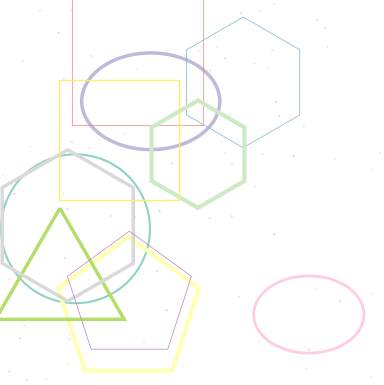[{"shape": "circle", "thickness": 1.5, "radius": 0.97, "center": [0.196, 0.406]}, {"shape": "pentagon", "thickness": 3, "radius": 0.96, "center": [0.334, 0.192]}, {"shape": "oval", "thickness": 2.5, "radius": 0.9, "center": [0.392, 0.737]}, {"shape": "square", "thickness": 0.5, "radius": 0.85, "center": [0.357, 0.847]}, {"shape": "hexagon", "thickness": 0.5, "radius": 0.85, "center": [0.632, 0.786]}, {"shape": "triangle", "thickness": 2.5, "radius": 0.96, "center": [0.156, 0.267]}, {"shape": "oval", "thickness": 2, "radius": 0.72, "center": [0.802, 0.183]}, {"shape": "hexagon", "thickness": 2.5, "radius": 0.98, "center": [0.176, 0.414]}, {"shape": "pentagon", "thickness": 0.5, "radius": 0.85, "center": [0.336, 0.23]}, {"shape": "hexagon", "thickness": 3, "radius": 0.7, "center": [0.514, 0.6]}, {"shape": "square", "thickness": 1, "radius": 0.78, "center": [0.309, 0.636]}]